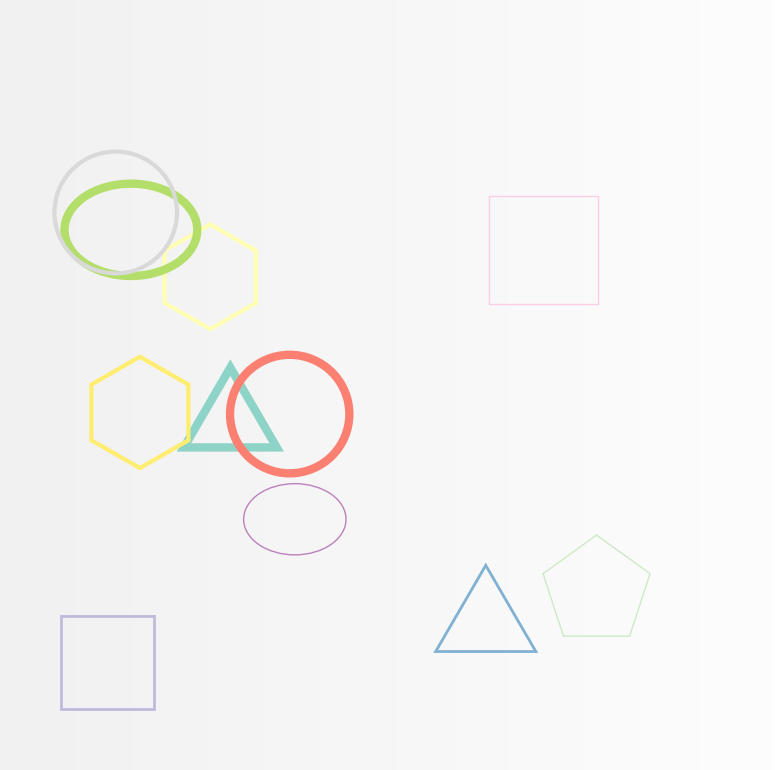[{"shape": "triangle", "thickness": 3, "radius": 0.35, "center": [0.297, 0.453]}, {"shape": "hexagon", "thickness": 1.5, "radius": 0.34, "center": [0.271, 0.641]}, {"shape": "square", "thickness": 1, "radius": 0.3, "center": [0.138, 0.14]}, {"shape": "circle", "thickness": 3, "radius": 0.38, "center": [0.374, 0.462]}, {"shape": "triangle", "thickness": 1, "radius": 0.37, "center": [0.627, 0.191]}, {"shape": "oval", "thickness": 3, "radius": 0.43, "center": [0.169, 0.702]}, {"shape": "square", "thickness": 0.5, "radius": 0.35, "center": [0.701, 0.675]}, {"shape": "circle", "thickness": 1.5, "radius": 0.4, "center": [0.149, 0.724]}, {"shape": "oval", "thickness": 0.5, "radius": 0.33, "center": [0.38, 0.326]}, {"shape": "pentagon", "thickness": 0.5, "radius": 0.36, "center": [0.77, 0.233]}, {"shape": "hexagon", "thickness": 1.5, "radius": 0.36, "center": [0.18, 0.464]}]